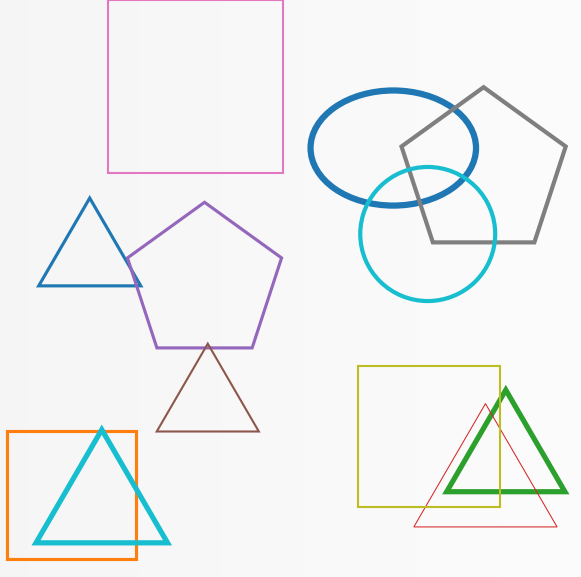[{"shape": "triangle", "thickness": 1.5, "radius": 0.51, "center": [0.154, 0.555]}, {"shape": "oval", "thickness": 3, "radius": 0.71, "center": [0.677, 0.743]}, {"shape": "square", "thickness": 1.5, "radius": 0.55, "center": [0.123, 0.143]}, {"shape": "triangle", "thickness": 2.5, "radius": 0.59, "center": [0.87, 0.206]}, {"shape": "triangle", "thickness": 0.5, "radius": 0.71, "center": [0.835, 0.158]}, {"shape": "pentagon", "thickness": 1.5, "radius": 0.7, "center": [0.352, 0.509]}, {"shape": "triangle", "thickness": 1, "radius": 0.51, "center": [0.357, 0.303]}, {"shape": "square", "thickness": 1, "radius": 0.75, "center": [0.336, 0.85]}, {"shape": "pentagon", "thickness": 2, "radius": 0.74, "center": [0.832, 0.7]}, {"shape": "square", "thickness": 1, "radius": 0.61, "center": [0.739, 0.244]}, {"shape": "triangle", "thickness": 2.5, "radius": 0.65, "center": [0.175, 0.124]}, {"shape": "circle", "thickness": 2, "radius": 0.58, "center": [0.736, 0.594]}]